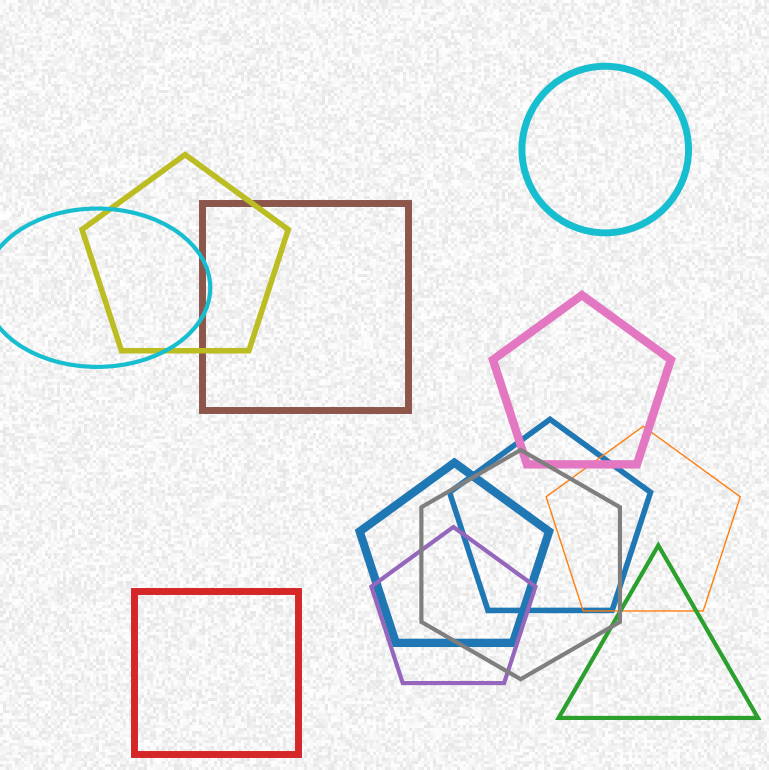[{"shape": "pentagon", "thickness": 3, "radius": 0.65, "center": [0.59, 0.27]}, {"shape": "pentagon", "thickness": 2, "radius": 0.69, "center": [0.714, 0.318]}, {"shape": "pentagon", "thickness": 0.5, "radius": 0.66, "center": [0.835, 0.314]}, {"shape": "triangle", "thickness": 1.5, "radius": 0.75, "center": [0.855, 0.142]}, {"shape": "square", "thickness": 2.5, "radius": 0.53, "center": [0.281, 0.127]}, {"shape": "pentagon", "thickness": 1.5, "radius": 0.56, "center": [0.589, 0.204]}, {"shape": "square", "thickness": 2.5, "radius": 0.67, "center": [0.396, 0.602]}, {"shape": "pentagon", "thickness": 3, "radius": 0.61, "center": [0.756, 0.495]}, {"shape": "hexagon", "thickness": 1.5, "radius": 0.74, "center": [0.676, 0.267]}, {"shape": "pentagon", "thickness": 2, "radius": 0.7, "center": [0.24, 0.658]}, {"shape": "oval", "thickness": 1.5, "radius": 0.73, "center": [0.126, 0.626]}, {"shape": "circle", "thickness": 2.5, "radius": 0.54, "center": [0.786, 0.806]}]